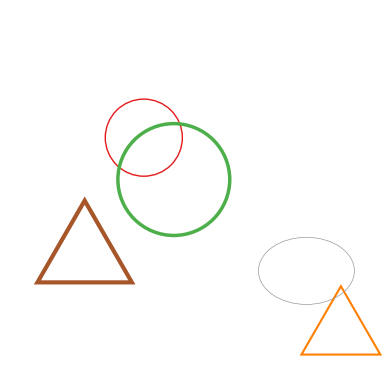[{"shape": "circle", "thickness": 1, "radius": 0.5, "center": [0.374, 0.642]}, {"shape": "circle", "thickness": 2.5, "radius": 0.73, "center": [0.451, 0.534]}, {"shape": "triangle", "thickness": 1.5, "radius": 0.59, "center": [0.885, 0.138]}, {"shape": "triangle", "thickness": 3, "radius": 0.71, "center": [0.22, 0.337]}, {"shape": "oval", "thickness": 0.5, "radius": 0.62, "center": [0.796, 0.296]}]